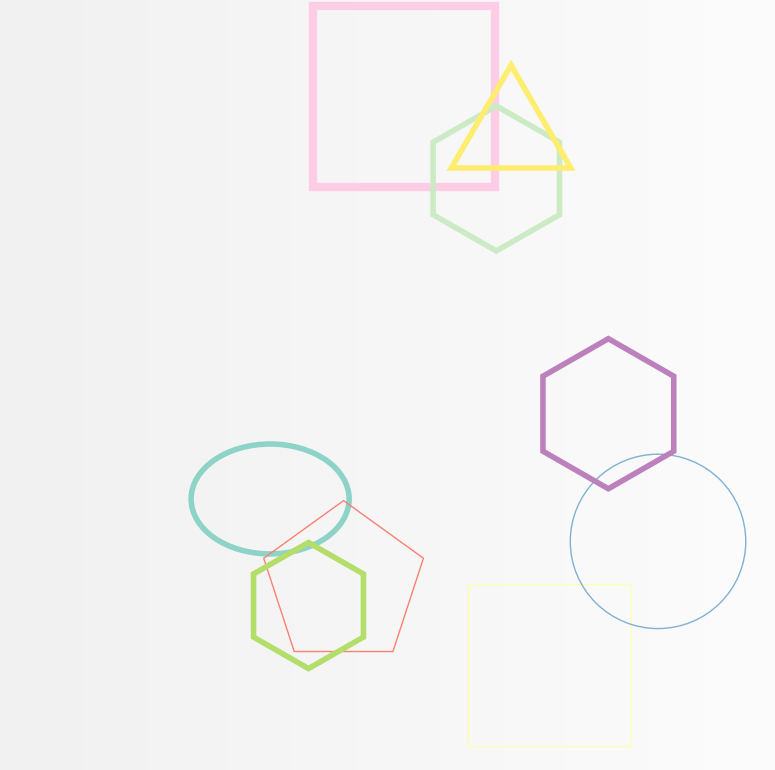[{"shape": "oval", "thickness": 2, "radius": 0.51, "center": [0.349, 0.352]}, {"shape": "square", "thickness": 0.5, "radius": 0.53, "center": [0.71, 0.136]}, {"shape": "pentagon", "thickness": 0.5, "radius": 0.54, "center": [0.443, 0.242]}, {"shape": "circle", "thickness": 0.5, "radius": 0.57, "center": [0.849, 0.297]}, {"shape": "hexagon", "thickness": 2, "radius": 0.41, "center": [0.398, 0.214]}, {"shape": "square", "thickness": 3, "radius": 0.59, "center": [0.521, 0.875]}, {"shape": "hexagon", "thickness": 2, "radius": 0.49, "center": [0.785, 0.463]}, {"shape": "hexagon", "thickness": 2, "radius": 0.47, "center": [0.64, 0.768]}, {"shape": "triangle", "thickness": 2, "radius": 0.45, "center": [0.659, 0.826]}]